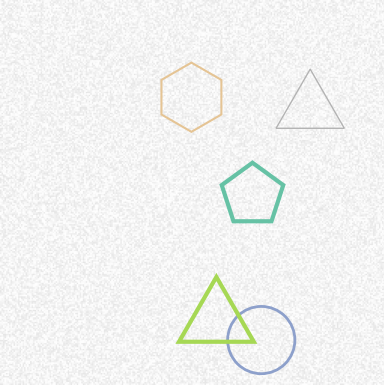[{"shape": "pentagon", "thickness": 3, "radius": 0.42, "center": [0.656, 0.493]}, {"shape": "circle", "thickness": 2, "radius": 0.44, "center": [0.679, 0.117]}, {"shape": "triangle", "thickness": 3, "radius": 0.56, "center": [0.562, 0.168]}, {"shape": "hexagon", "thickness": 1.5, "radius": 0.45, "center": [0.497, 0.747]}, {"shape": "triangle", "thickness": 1, "radius": 0.51, "center": [0.806, 0.718]}]